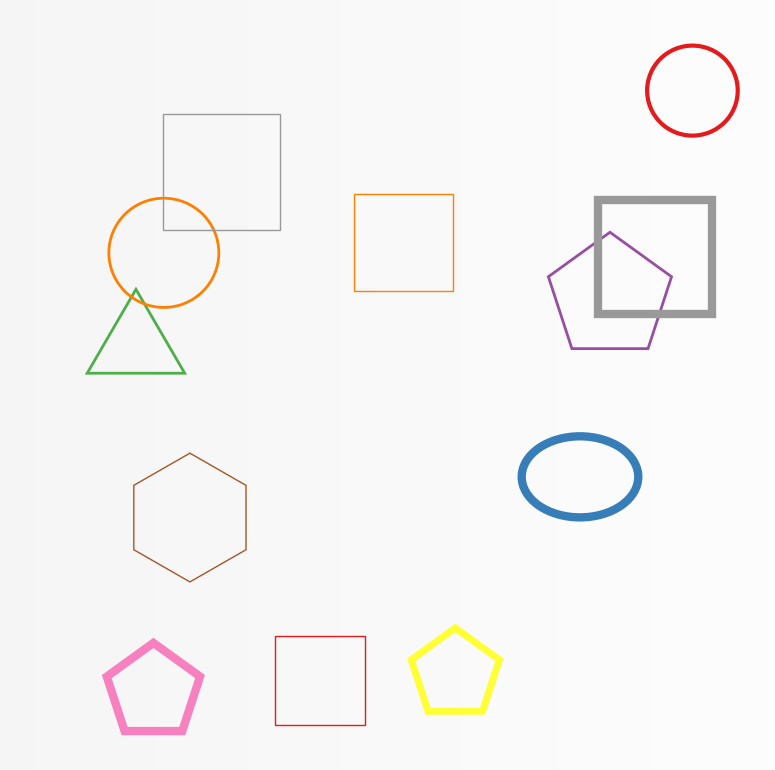[{"shape": "square", "thickness": 0.5, "radius": 0.29, "center": [0.413, 0.116]}, {"shape": "circle", "thickness": 1.5, "radius": 0.29, "center": [0.893, 0.882]}, {"shape": "oval", "thickness": 3, "radius": 0.38, "center": [0.748, 0.381]}, {"shape": "triangle", "thickness": 1, "radius": 0.36, "center": [0.175, 0.552]}, {"shape": "pentagon", "thickness": 1, "radius": 0.42, "center": [0.787, 0.615]}, {"shape": "circle", "thickness": 1, "radius": 0.35, "center": [0.211, 0.672]}, {"shape": "square", "thickness": 0.5, "radius": 0.32, "center": [0.521, 0.685]}, {"shape": "pentagon", "thickness": 2.5, "radius": 0.3, "center": [0.587, 0.125]}, {"shape": "hexagon", "thickness": 0.5, "radius": 0.42, "center": [0.245, 0.328]}, {"shape": "pentagon", "thickness": 3, "radius": 0.32, "center": [0.198, 0.102]}, {"shape": "square", "thickness": 0.5, "radius": 0.38, "center": [0.285, 0.777]}, {"shape": "square", "thickness": 3, "radius": 0.37, "center": [0.845, 0.666]}]